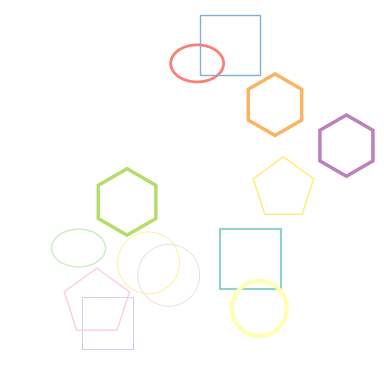[{"shape": "square", "thickness": 1.5, "radius": 0.39, "center": [0.651, 0.327]}, {"shape": "circle", "thickness": 3, "radius": 0.36, "center": [0.673, 0.199]}, {"shape": "square", "thickness": 0.5, "radius": 0.34, "center": [0.279, 0.162]}, {"shape": "oval", "thickness": 2, "radius": 0.34, "center": [0.512, 0.835]}, {"shape": "square", "thickness": 1, "radius": 0.39, "center": [0.597, 0.884]}, {"shape": "hexagon", "thickness": 2.5, "radius": 0.4, "center": [0.714, 0.728]}, {"shape": "hexagon", "thickness": 2.5, "radius": 0.43, "center": [0.33, 0.475]}, {"shape": "pentagon", "thickness": 1, "radius": 0.45, "center": [0.252, 0.214]}, {"shape": "circle", "thickness": 0.5, "radius": 0.4, "center": [0.438, 0.285]}, {"shape": "hexagon", "thickness": 2.5, "radius": 0.4, "center": [0.9, 0.622]}, {"shape": "oval", "thickness": 1, "radius": 0.35, "center": [0.204, 0.356]}, {"shape": "circle", "thickness": 0.5, "radius": 0.4, "center": [0.386, 0.317]}, {"shape": "pentagon", "thickness": 1, "radius": 0.41, "center": [0.736, 0.51]}]